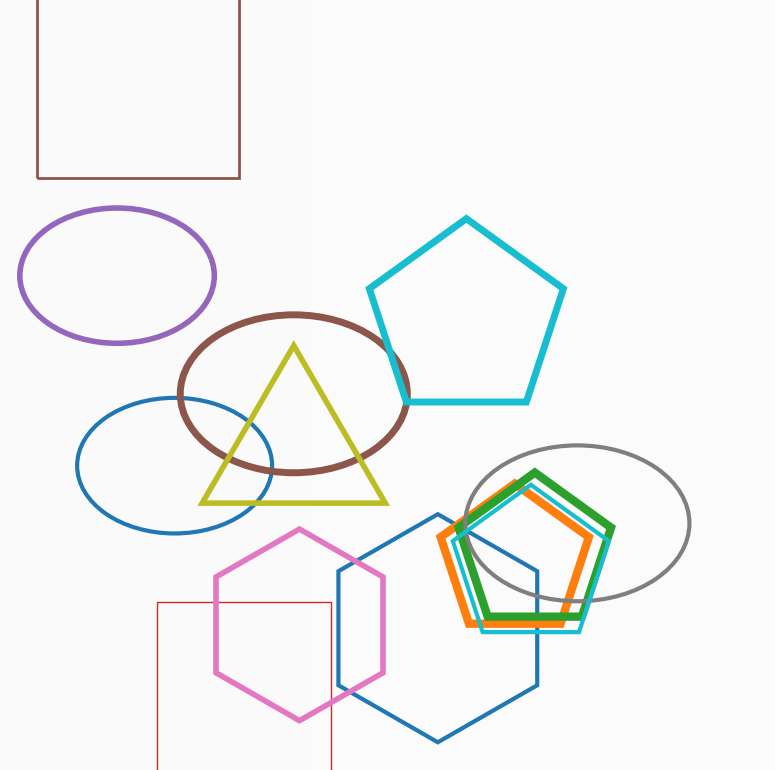[{"shape": "oval", "thickness": 1.5, "radius": 0.63, "center": [0.225, 0.395]}, {"shape": "hexagon", "thickness": 1.5, "radius": 0.74, "center": [0.565, 0.184]}, {"shape": "pentagon", "thickness": 3, "radius": 0.5, "center": [0.664, 0.271]}, {"shape": "pentagon", "thickness": 3, "radius": 0.52, "center": [0.69, 0.283]}, {"shape": "square", "thickness": 0.5, "radius": 0.56, "center": [0.315, 0.106]}, {"shape": "oval", "thickness": 2, "radius": 0.63, "center": [0.151, 0.642]}, {"shape": "oval", "thickness": 2.5, "radius": 0.73, "center": [0.379, 0.489]}, {"shape": "square", "thickness": 1, "radius": 0.65, "center": [0.178, 0.9]}, {"shape": "hexagon", "thickness": 2, "radius": 0.62, "center": [0.386, 0.188]}, {"shape": "oval", "thickness": 1.5, "radius": 0.72, "center": [0.745, 0.32]}, {"shape": "triangle", "thickness": 2, "radius": 0.68, "center": [0.379, 0.415]}, {"shape": "pentagon", "thickness": 1.5, "radius": 0.53, "center": [0.685, 0.265]}, {"shape": "pentagon", "thickness": 2.5, "radius": 0.66, "center": [0.602, 0.584]}]